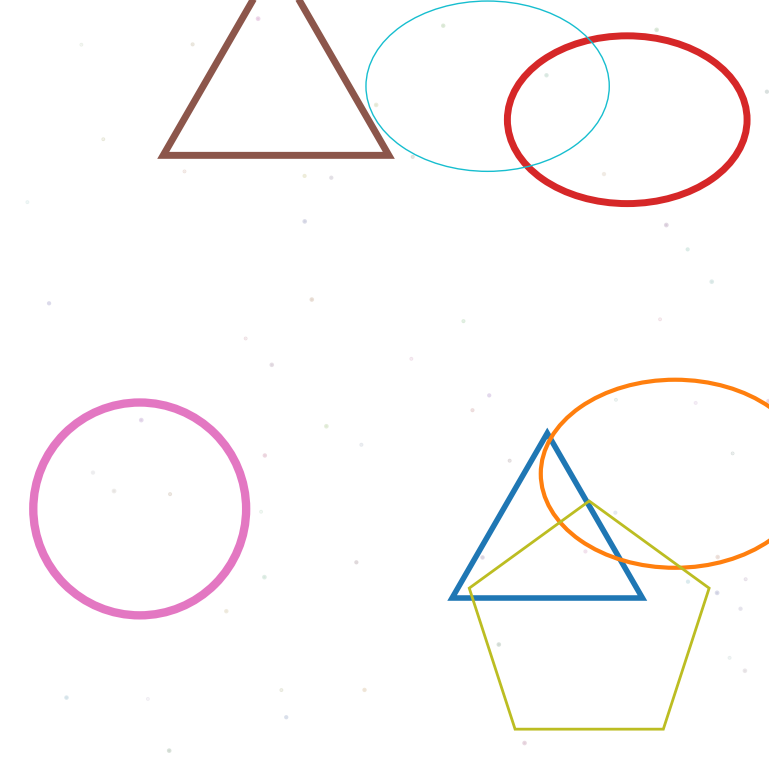[{"shape": "triangle", "thickness": 2, "radius": 0.71, "center": [0.711, 0.295]}, {"shape": "oval", "thickness": 1.5, "radius": 0.87, "center": [0.877, 0.385]}, {"shape": "oval", "thickness": 2.5, "radius": 0.78, "center": [0.815, 0.845]}, {"shape": "triangle", "thickness": 2.5, "radius": 0.85, "center": [0.358, 0.883]}, {"shape": "circle", "thickness": 3, "radius": 0.69, "center": [0.181, 0.339]}, {"shape": "pentagon", "thickness": 1, "radius": 0.82, "center": [0.765, 0.186]}, {"shape": "oval", "thickness": 0.5, "radius": 0.79, "center": [0.633, 0.888]}]